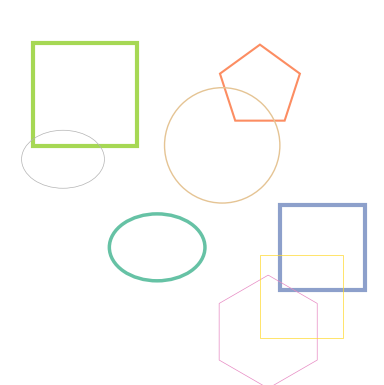[{"shape": "oval", "thickness": 2.5, "radius": 0.62, "center": [0.408, 0.358]}, {"shape": "pentagon", "thickness": 1.5, "radius": 0.55, "center": [0.675, 0.775]}, {"shape": "square", "thickness": 3, "radius": 0.55, "center": [0.838, 0.357]}, {"shape": "hexagon", "thickness": 0.5, "radius": 0.74, "center": [0.697, 0.138]}, {"shape": "square", "thickness": 3, "radius": 0.67, "center": [0.22, 0.754]}, {"shape": "square", "thickness": 0.5, "radius": 0.54, "center": [0.783, 0.23]}, {"shape": "circle", "thickness": 1, "radius": 0.75, "center": [0.577, 0.622]}, {"shape": "oval", "thickness": 0.5, "radius": 0.54, "center": [0.164, 0.586]}]